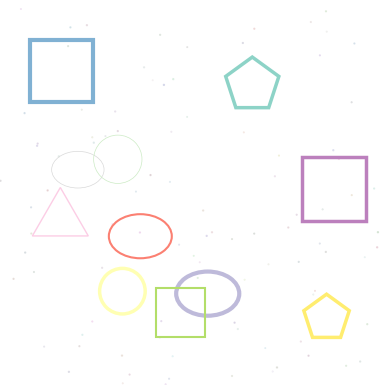[{"shape": "pentagon", "thickness": 2.5, "radius": 0.36, "center": [0.655, 0.779]}, {"shape": "circle", "thickness": 2.5, "radius": 0.3, "center": [0.318, 0.244]}, {"shape": "oval", "thickness": 3, "radius": 0.41, "center": [0.54, 0.237]}, {"shape": "oval", "thickness": 1.5, "radius": 0.41, "center": [0.364, 0.386]}, {"shape": "square", "thickness": 3, "radius": 0.41, "center": [0.16, 0.816]}, {"shape": "square", "thickness": 1.5, "radius": 0.32, "center": [0.469, 0.189]}, {"shape": "triangle", "thickness": 1, "radius": 0.42, "center": [0.157, 0.429]}, {"shape": "oval", "thickness": 0.5, "radius": 0.34, "center": [0.202, 0.559]}, {"shape": "square", "thickness": 2.5, "radius": 0.41, "center": [0.867, 0.51]}, {"shape": "circle", "thickness": 0.5, "radius": 0.31, "center": [0.306, 0.586]}, {"shape": "pentagon", "thickness": 2.5, "radius": 0.31, "center": [0.848, 0.174]}]